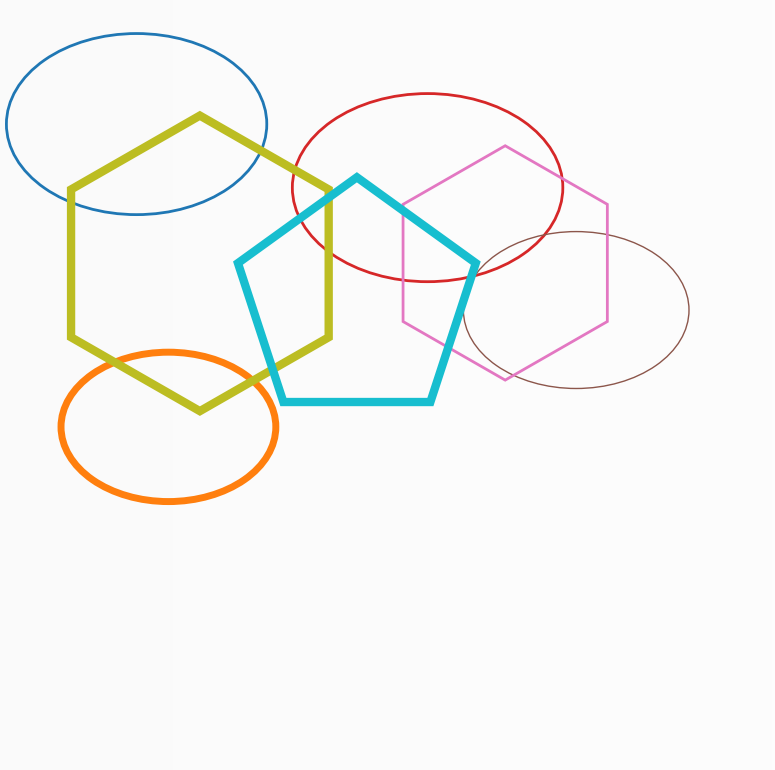[{"shape": "oval", "thickness": 1, "radius": 0.84, "center": [0.176, 0.839]}, {"shape": "oval", "thickness": 2.5, "radius": 0.69, "center": [0.217, 0.446]}, {"shape": "oval", "thickness": 1, "radius": 0.87, "center": [0.552, 0.756]}, {"shape": "oval", "thickness": 0.5, "radius": 0.73, "center": [0.743, 0.597]}, {"shape": "hexagon", "thickness": 1, "radius": 0.76, "center": [0.652, 0.659]}, {"shape": "hexagon", "thickness": 3, "radius": 0.96, "center": [0.258, 0.658]}, {"shape": "pentagon", "thickness": 3, "radius": 0.81, "center": [0.46, 0.608]}]